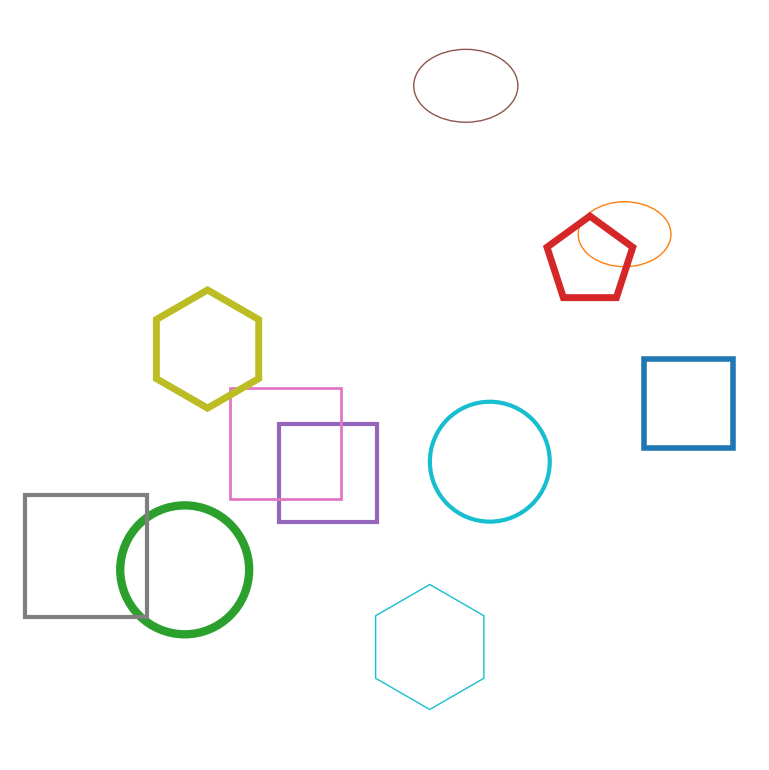[{"shape": "square", "thickness": 2, "radius": 0.29, "center": [0.895, 0.476]}, {"shape": "oval", "thickness": 0.5, "radius": 0.3, "center": [0.811, 0.696]}, {"shape": "circle", "thickness": 3, "radius": 0.42, "center": [0.24, 0.26]}, {"shape": "pentagon", "thickness": 2.5, "radius": 0.29, "center": [0.766, 0.661]}, {"shape": "square", "thickness": 1.5, "radius": 0.32, "center": [0.426, 0.386]}, {"shape": "oval", "thickness": 0.5, "radius": 0.34, "center": [0.605, 0.889]}, {"shape": "square", "thickness": 1, "radius": 0.36, "center": [0.371, 0.424]}, {"shape": "square", "thickness": 1.5, "radius": 0.4, "center": [0.112, 0.278]}, {"shape": "hexagon", "thickness": 2.5, "radius": 0.38, "center": [0.27, 0.547]}, {"shape": "circle", "thickness": 1.5, "radius": 0.39, "center": [0.636, 0.4]}, {"shape": "hexagon", "thickness": 0.5, "radius": 0.41, "center": [0.558, 0.16]}]